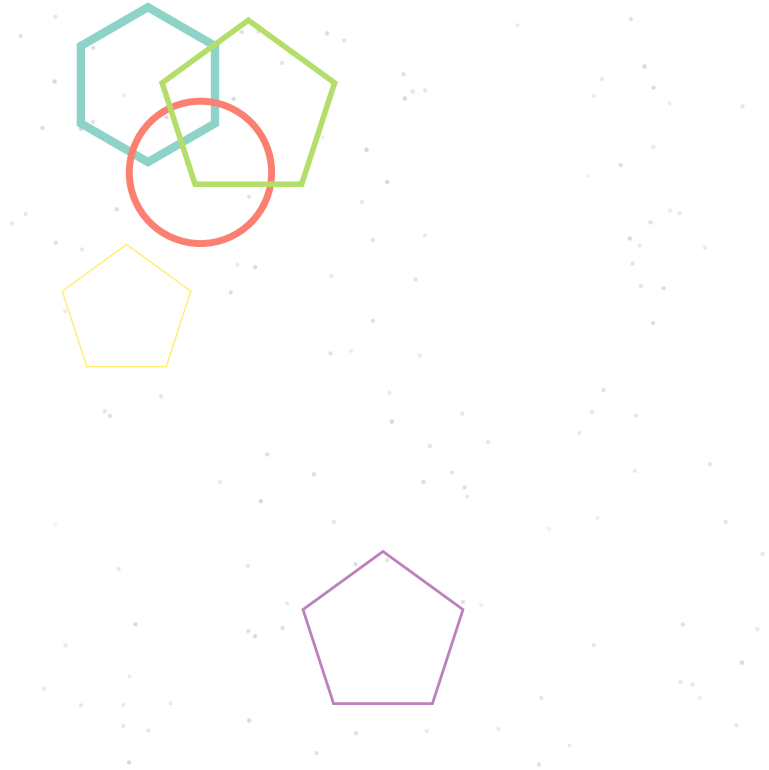[{"shape": "hexagon", "thickness": 3, "radius": 0.5, "center": [0.192, 0.89]}, {"shape": "circle", "thickness": 2.5, "radius": 0.46, "center": [0.26, 0.776]}, {"shape": "pentagon", "thickness": 2, "radius": 0.59, "center": [0.323, 0.856]}, {"shape": "pentagon", "thickness": 1, "radius": 0.55, "center": [0.497, 0.175]}, {"shape": "pentagon", "thickness": 0.5, "radius": 0.44, "center": [0.164, 0.595]}]